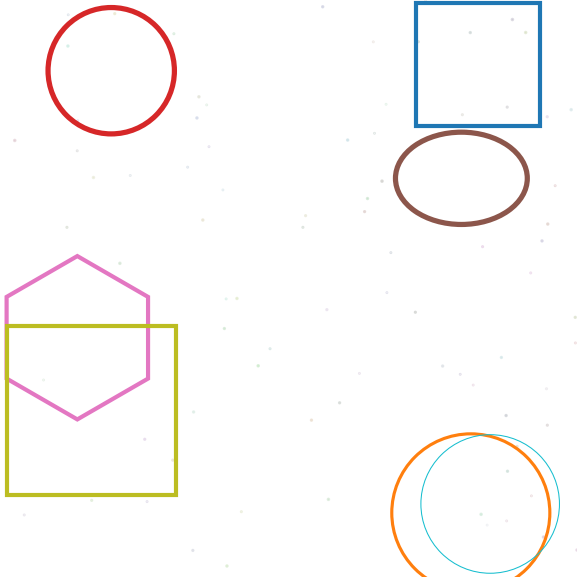[{"shape": "square", "thickness": 2, "radius": 0.54, "center": [0.827, 0.887]}, {"shape": "circle", "thickness": 1.5, "radius": 0.68, "center": [0.815, 0.111]}, {"shape": "circle", "thickness": 2.5, "radius": 0.55, "center": [0.193, 0.877]}, {"shape": "oval", "thickness": 2.5, "radius": 0.57, "center": [0.799, 0.69]}, {"shape": "hexagon", "thickness": 2, "radius": 0.71, "center": [0.134, 0.414]}, {"shape": "square", "thickness": 2, "radius": 0.73, "center": [0.158, 0.288]}, {"shape": "circle", "thickness": 0.5, "radius": 0.6, "center": [0.849, 0.126]}]